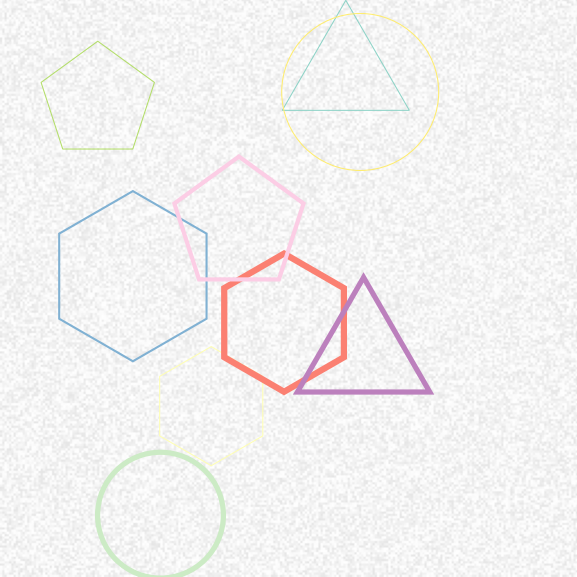[{"shape": "triangle", "thickness": 0.5, "radius": 0.64, "center": [0.599, 0.872]}, {"shape": "hexagon", "thickness": 0.5, "radius": 0.52, "center": [0.366, 0.296]}, {"shape": "hexagon", "thickness": 3, "radius": 0.6, "center": [0.492, 0.44]}, {"shape": "hexagon", "thickness": 1, "radius": 0.74, "center": [0.23, 0.521]}, {"shape": "pentagon", "thickness": 0.5, "radius": 0.52, "center": [0.169, 0.825]}, {"shape": "pentagon", "thickness": 2, "radius": 0.59, "center": [0.414, 0.61]}, {"shape": "triangle", "thickness": 2.5, "radius": 0.66, "center": [0.63, 0.386]}, {"shape": "circle", "thickness": 2.5, "radius": 0.54, "center": [0.278, 0.107]}, {"shape": "circle", "thickness": 0.5, "radius": 0.68, "center": [0.624, 0.84]}]